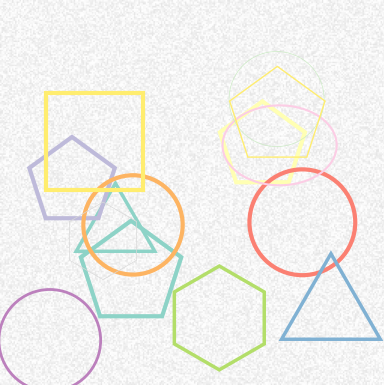[{"shape": "pentagon", "thickness": 3, "radius": 0.69, "center": [0.34, 0.289]}, {"shape": "triangle", "thickness": 2.5, "radius": 0.59, "center": [0.3, 0.406]}, {"shape": "pentagon", "thickness": 3, "radius": 0.58, "center": [0.682, 0.621]}, {"shape": "pentagon", "thickness": 3, "radius": 0.58, "center": [0.187, 0.528]}, {"shape": "circle", "thickness": 3, "radius": 0.69, "center": [0.785, 0.423]}, {"shape": "triangle", "thickness": 2.5, "radius": 0.74, "center": [0.86, 0.193]}, {"shape": "circle", "thickness": 3, "radius": 0.65, "center": [0.345, 0.416]}, {"shape": "hexagon", "thickness": 2.5, "radius": 0.67, "center": [0.57, 0.174]}, {"shape": "oval", "thickness": 1.5, "radius": 0.74, "center": [0.726, 0.623]}, {"shape": "hexagon", "thickness": 0.5, "radius": 0.5, "center": [0.268, 0.374]}, {"shape": "circle", "thickness": 2, "radius": 0.66, "center": [0.129, 0.116]}, {"shape": "circle", "thickness": 0.5, "radius": 0.62, "center": [0.718, 0.743]}, {"shape": "pentagon", "thickness": 1, "radius": 0.65, "center": [0.72, 0.697]}, {"shape": "square", "thickness": 3, "radius": 0.63, "center": [0.247, 0.632]}]